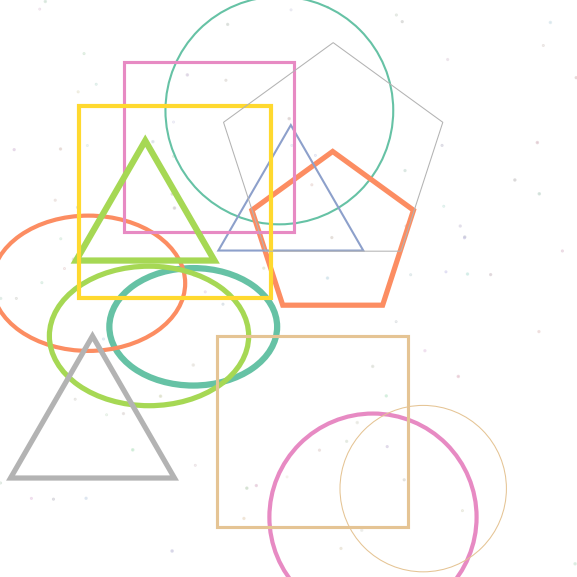[{"shape": "oval", "thickness": 3, "radius": 0.73, "center": [0.335, 0.433]}, {"shape": "circle", "thickness": 1, "radius": 0.99, "center": [0.484, 0.808]}, {"shape": "pentagon", "thickness": 2.5, "radius": 0.74, "center": [0.576, 0.59]}, {"shape": "oval", "thickness": 2, "radius": 0.84, "center": [0.153, 0.509]}, {"shape": "triangle", "thickness": 1, "radius": 0.72, "center": [0.504, 0.638]}, {"shape": "square", "thickness": 1.5, "radius": 0.73, "center": [0.362, 0.745]}, {"shape": "circle", "thickness": 2, "radius": 0.9, "center": [0.646, 0.104]}, {"shape": "triangle", "thickness": 3, "radius": 0.69, "center": [0.252, 0.617]}, {"shape": "oval", "thickness": 2.5, "radius": 0.86, "center": [0.258, 0.417]}, {"shape": "square", "thickness": 2, "radius": 0.83, "center": [0.303, 0.65]}, {"shape": "square", "thickness": 1.5, "radius": 0.83, "center": [0.541, 0.252]}, {"shape": "circle", "thickness": 0.5, "radius": 0.72, "center": [0.733, 0.153]}, {"shape": "pentagon", "thickness": 0.5, "radius": 1.0, "center": [0.577, 0.726]}, {"shape": "triangle", "thickness": 2.5, "radius": 0.82, "center": [0.16, 0.253]}]